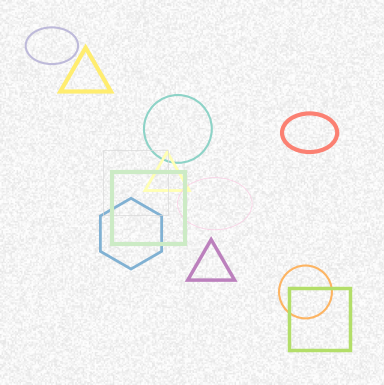[{"shape": "circle", "thickness": 1.5, "radius": 0.44, "center": [0.462, 0.665]}, {"shape": "triangle", "thickness": 2, "radius": 0.33, "center": [0.434, 0.538]}, {"shape": "oval", "thickness": 1.5, "radius": 0.34, "center": [0.135, 0.881]}, {"shape": "oval", "thickness": 3, "radius": 0.36, "center": [0.804, 0.655]}, {"shape": "hexagon", "thickness": 2, "radius": 0.46, "center": [0.34, 0.393]}, {"shape": "circle", "thickness": 1.5, "radius": 0.34, "center": [0.793, 0.242]}, {"shape": "square", "thickness": 2.5, "radius": 0.4, "center": [0.83, 0.172]}, {"shape": "oval", "thickness": 0.5, "radius": 0.48, "center": [0.558, 0.471]}, {"shape": "square", "thickness": 0.5, "radius": 0.42, "center": [0.352, 0.526]}, {"shape": "triangle", "thickness": 2.5, "radius": 0.35, "center": [0.548, 0.308]}, {"shape": "square", "thickness": 3, "radius": 0.47, "center": [0.386, 0.46]}, {"shape": "triangle", "thickness": 3, "radius": 0.38, "center": [0.222, 0.8]}]